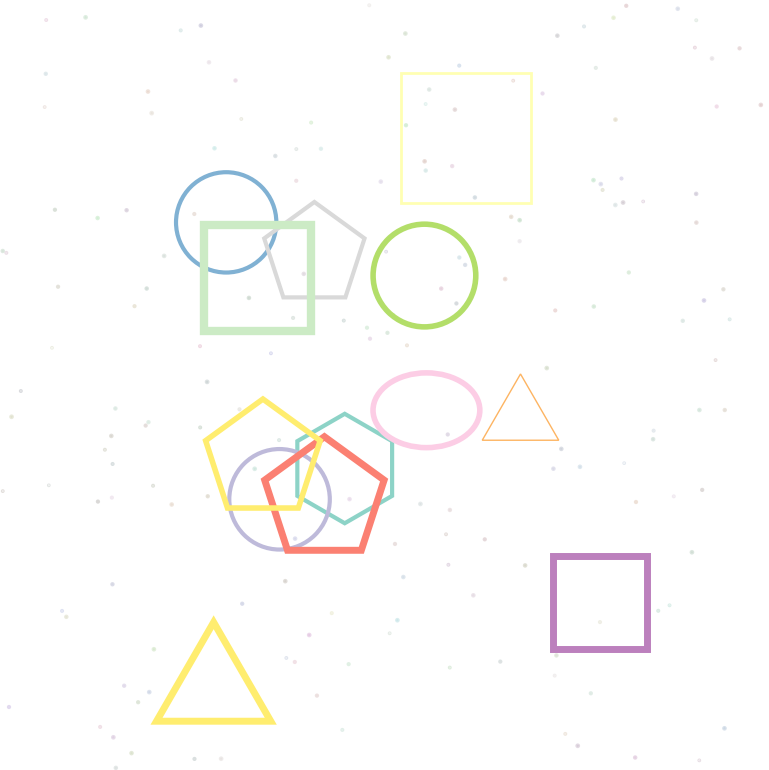[{"shape": "hexagon", "thickness": 1.5, "radius": 0.36, "center": [0.448, 0.392]}, {"shape": "square", "thickness": 1, "radius": 0.42, "center": [0.606, 0.821]}, {"shape": "circle", "thickness": 1.5, "radius": 0.33, "center": [0.363, 0.352]}, {"shape": "pentagon", "thickness": 2.5, "radius": 0.41, "center": [0.421, 0.351]}, {"shape": "circle", "thickness": 1.5, "radius": 0.33, "center": [0.294, 0.711]}, {"shape": "triangle", "thickness": 0.5, "radius": 0.29, "center": [0.676, 0.457]}, {"shape": "circle", "thickness": 2, "radius": 0.33, "center": [0.551, 0.642]}, {"shape": "oval", "thickness": 2, "radius": 0.35, "center": [0.554, 0.467]}, {"shape": "pentagon", "thickness": 1.5, "radius": 0.34, "center": [0.408, 0.669]}, {"shape": "square", "thickness": 2.5, "radius": 0.3, "center": [0.779, 0.217]}, {"shape": "square", "thickness": 3, "radius": 0.35, "center": [0.334, 0.639]}, {"shape": "triangle", "thickness": 2.5, "radius": 0.43, "center": [0.277, 0.106]}, {"shape": "pentagon", "thickness": 2, "radius": 0.39, "center": [0.341, 0.404]}]